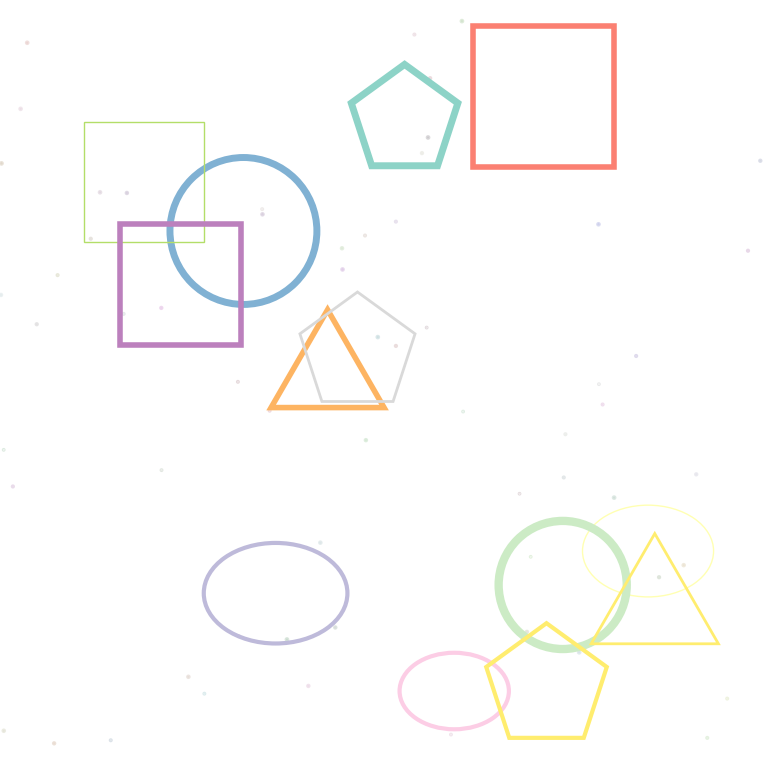[{"shape": "pentagon", "thickness": 2.5, "radius": 0.36, "center": [0.525, 0.844]}, {"shape": "oval", "thickness": 0.5, "radius": 0.43, "center": [0.842, 0.284]}, {"shape": "oval", "thickness": 1.5, "radius": 0.47, "center": [0.358, 0.23]}, {"shape": "square", "thickness": 2, "radius": 0.46, "center": [0.706, 0.875]}, {"shape": "circle", "thickness": 2.5, "radius": 0.48, "center": [0.316, 0.7]}, {"shape": "triangle", "thickness": 2, "radius": 0.42, "center": [0.425, 0.513]}, {"shape": "square", "thickness": 0.5, "radius": 0.39, "center": [0.187, 0.764]}, {"shape": "oval", "thickness": 1.5, "radius": 0.35, "center": [0.59, 0.103]}, {"shape": "pentagon", "thickness": 1, "radius": 0.39, "center": [0.464, 0.542]}, {"shape": "square", "thickness": 2, "radius": 0.39, "center": [0.234, 0.63]}, {"shape": "circle", "thickness": 3, "radius": 0.42, "center": [0.731, 0.24]}, {"shape": "triangle", "thickness": 1, "radius": 0.48, "center": [0.85, 0.212]}, {"shape": "pentagon", "thickness": 1.5, "radius": 0.41, "center": [0.71, 0.108]}]